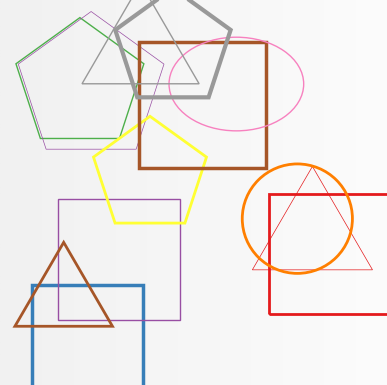[{"shape": "square", "thickness": 2, "radius": 0.78, "center": [0.85, 0.34]}, {"shape": "triangle", "thickness": 0.5, "radius": 0.9, "center": [0.806, 0.389]}, {"shape": "square", "thickness": 2.5, "radius": 0.72, "center": [0.226, 0.116]}, {"shape": "pentagon", "thickness": 1, "radius": 0.87, "center": [0.206, 0.781]}, {"shape": "pentagon", "thickness": 0.5, "radius": 0.99, "center": [0.235, 0.772]}, {"shape": "square", "thickness": 1, "radius": 0.78, "center": [0.307, 0.326]}, {"shape": "circle", "thickness": 2, "radius": 0.71, "center": [0.767, 0.432]}, {"shape": "pentagon", "thickness": 2, "radius": 0.77, "center": [0.387, 0.545]}, {"shape": "triangle", "thickness": 2, "radius": 0.73, "center": [0.164, 0.225]}, {"shape": "square", "thickness": 2.5, "radius": 0.82, "center": [0.522, 0.728]}, {"shape": "oval", "thickness": 1, "radius": 0.87, "center": [0.61, 0.782]}, {"shape": "pentagon", "thickness": 3, "radius": 0.78, "center": [0.446, 0.874]}, {"shape": "triangle", "thickness": 1, "radius": 0.87, "center": [0.363, 0.87]}]